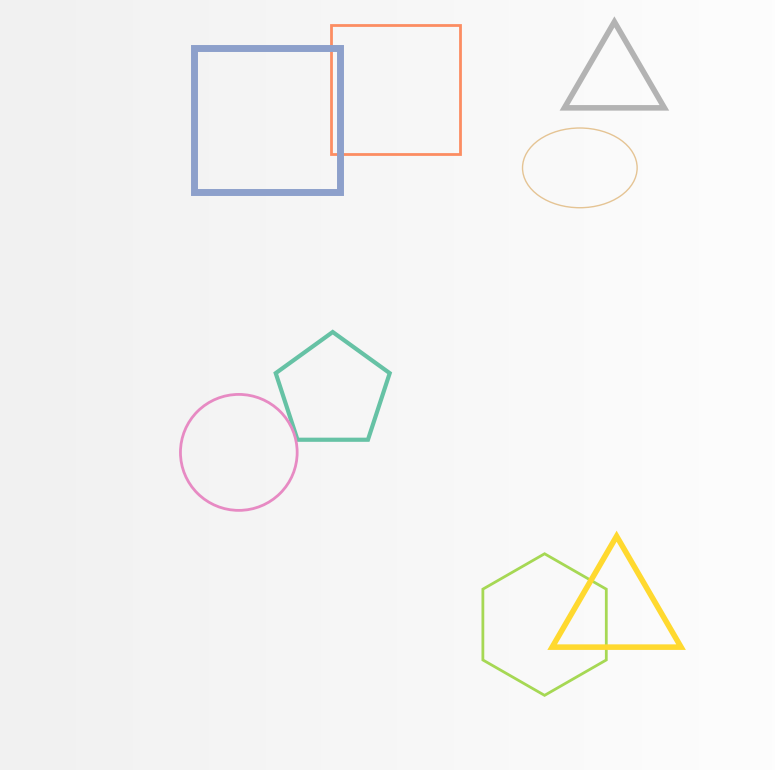[{"shape": "pentagon", "thickness": 1.5, "radius": 0.39, "center": [0.429, 0.491]}, {"shape": "square", "thickness": 1, "radius": 0.42, "center": [0.51, 0.884]}, {"shape": "square", "thickness": 2.5, "radius": 0.47, "center": [0.344, 0.844]}, {"shape": "circle", "thickness": 1, "radius": 0.38, "center": [0.308, 0.412]}, {"shape": "hexagon", "thickness": 1, "radius": 0.46, "center": [0.703, 0.189]}, {"shape": "triangle", "thickness": 2, "radius": 0.48, "center": [0.796, 0.208]}, {"shape": "oval", "thickness": 0.5, "radius": 0.37, "center": [0.748, 0.782]}, {"shape": "triangle", "thickness": 2, "radius": 0.37, "center": [0.793, 0.897]}]